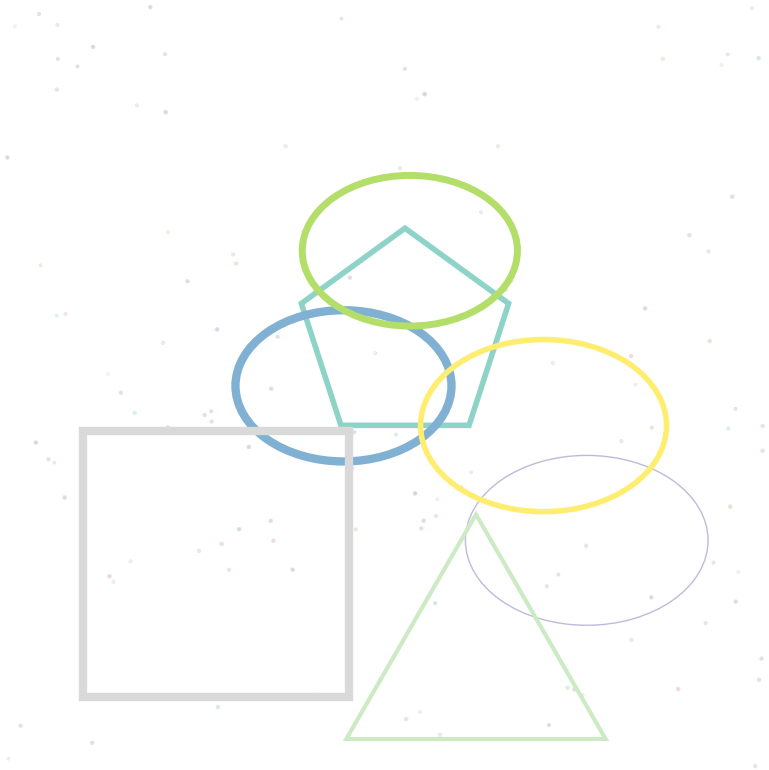[{"shape": "pentagon", "thickness": 2, "radius": 0.71, "center": [0.526, 0.562]}, {"shape": "oval", "thickness": 0.5, "radius": 0.79, "center": [0.762, 0.298]}, {"shape": "oval", "thickness": 3, "radius": 0.7, "center": [0.446, 0.499]}, {"shape": "oval", "thickness": 2.5, "radius": 0.7, "center": [0.532, 0.674]}, {"shape": "square", "thickness": 3, "radius": 0.86, "center": [0.28, 0.267]}, {"shape": "triangle", "thickness": 1.5, "radius": 0.97, "center": [0.618, 0.137]}, {"shape": "oval", "thickness": 2, "radius": 0.8, "center": [0.706, 0.447]}]